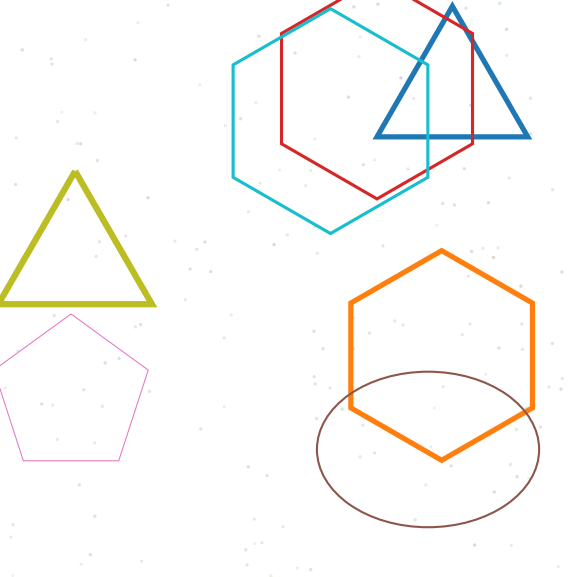[{"shape": "triangle", "thickness": 2.5, "radius": 0.75, "center": [0.783, 0.838]}, {"shape": "hexagon", "thickness": 2.5, "radius": 0.91, "center": [0.765, 0.384]}, {"shape": "hexagon", "thickness": 1.5, "radius": 0.95, "center": [0.653, 0.846]}, {"shape": "oval", "thickness": 1, "radius": 0.96, "center": [0.741, 0.221]}, {"shape": "pentagon", "thickness": 0.5, "radius": 0.7, "center": [0.123, 0.315]}, {"shape": "triangle", "thickness": 3, "radius": 0.77, "center": [0.13, 0.549]}, {"shape": "hexagon", "thickness": 1.5, "radius": 0.97, "center": [0.572, 0.789]}]